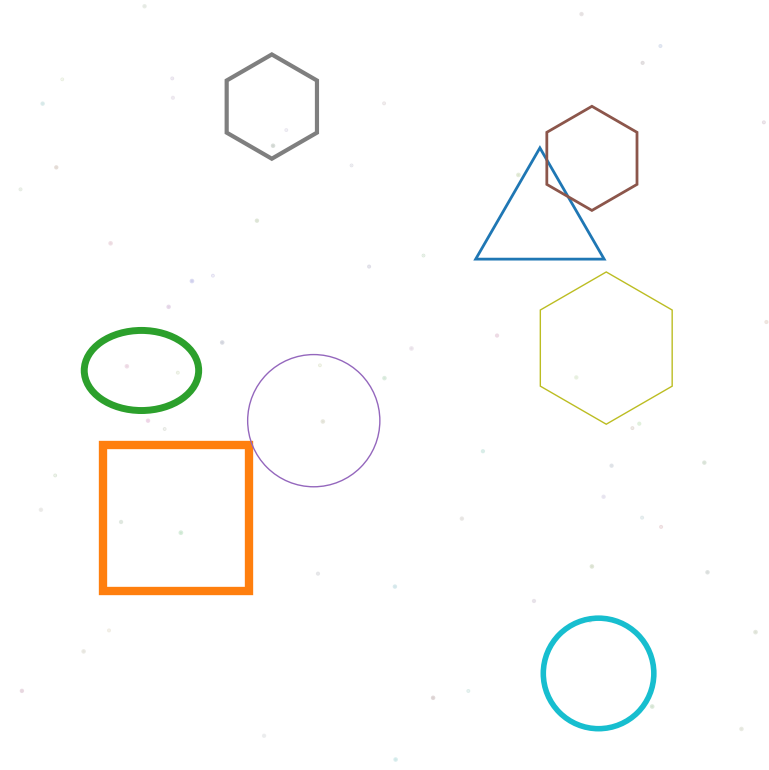[{"shape": "triangle", "thickness": 1, "radius": 0.48, "center": [0.701, 0.712]}, {"shape": "square", "thickness": 3, "radius": 0.47, "center": [0.229, 0.327]}, {"shape": "oval", "thickness": 2.5, "radius": 0.37, "center": [0.184, 0.519]}, {"shape": "circle", "thickness": 0.5, "radius": 0.43, "center": [0.407, 0.454]}, {"shape": "hexagon", "thickness": 1, "radius": 0.34, "center": [0.769, 0.794]}, {"shape": "hexagon", "thickness": 1.5, "radius": 0.34, "center": [0.353, 0.862]}, {"shape": "hexagon", "thickness": 0.5, "radius": 0.49, "center": [0.787, 0.548]}, {"shape": "circle", "thickness": 2, "radius": 0.36, "center": [0.777, 0.125]}]